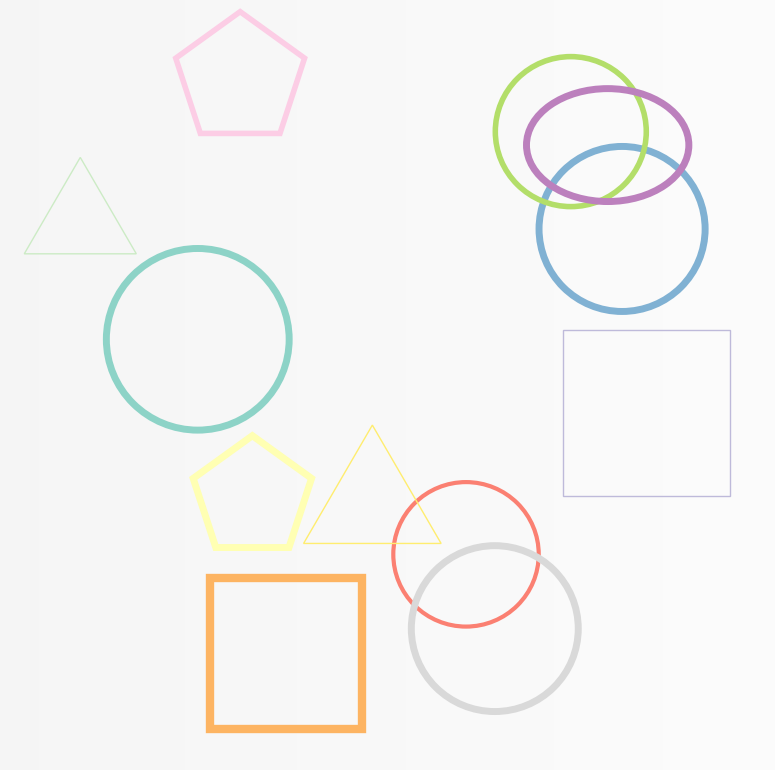[{"shape": "circle", "thickness": 2.5, "radius": 0.59, "center": [0.255, 0.559]}, {"shape": "pentagon", "thickness": 2.5, "radius": 0.4, "center": [0.326, 0.354]}, {"shape": "square", "thickness": 0.5, "radius": 0.54, "center": [0.834, 0.463]}, {"shape": "circle", "thickness": 1.5, "radius": 0.47, "center": [0.601, 0.28]}, {"shape": "circle", "thickness": 2.5, "radius": 0.54, "center": [0.803, 0.703]}, {"shape": "square", "thickness": 3, "radius": 0.49, "center": [0.369, 0.151]}, {"shape": "circle", "thickness": 2, "radius": 0.49, "center": [0.737, 0.829]}, {"shape": "pentagon", "thickness": 2, "radius": 0.44, "center": [0.31, 0.897]}, {"shape": "circle", "thickness": 2.5, "radius": 0.54, "center": [0.638, 0.184]}, {"shape": "oval", "thickness": 2.5, "radius": 0.52, "center": [0.784, 0.812]}, {"shape": "triangle", "thickness": 0.5, "radius": 0.42, "center": [0.104, 0.712]}, {"shape": "triangle", "thickness": 0.5, "radius": 0.51, "center": [0.48, 0.345]}]